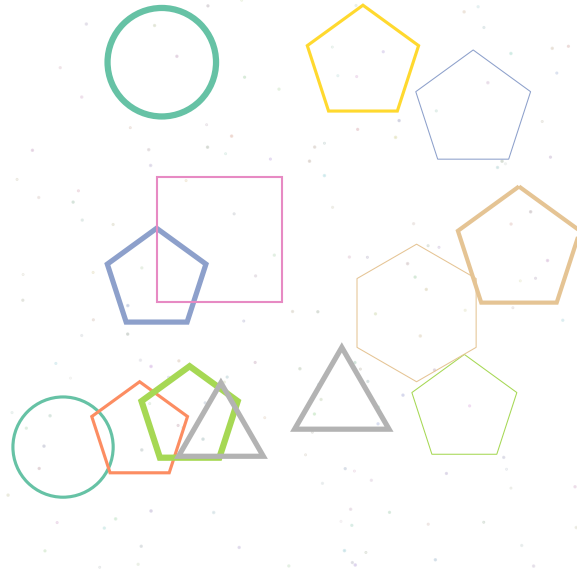[{"shape": "circle", "thickness": 3, "radius": 0.47, "center": [0.28, 0.891]}, {"shape": "circle", "thickness": 1.5, "radius": 0.43, "center": [0.109, 0.225]}, {"shape": "pentagon", "thickness": 1.5, "radius": 0.44, "center": [0.242, 0.251]}, {"shape": "pentagon", "thickness": 2.5, "radius": 0.45, "center": [0.271, 0.514]}, {"shape": "pentagon", "thickness": 0.5, "radius": 0.52, "center": [0.819, 0.808]}, {"shape": "square", "thickness": 1, "radius": 0.54, "center": [0.381, 0.585]}, {"shape": "pentagon", "thickness": 3, "radius": 0.44, "center": [0.328, 0.277]}, {"shape": "pentagon", "thickness": 0.5, "radius": 0.48, "center": [0.804, 0.29]}, {"shape": "pentagon", "thickness": 1.5, "radius": 0.51, "center": [0.628, 0.889]}, {"shape": "pentagon", "thickness": 2, "radius": 0.56, "center": [0.899, 0.565]}, {"shape": "hexagon", "thickness": 0.5, "radius": 0.6, "center": [0.721, 0.457]}, {"shape": "triangle", "thickness": 2.5, "radius": 0.47, "center": [0.592, 0.303]}, {"shape": "triangle", "thickness": 2.5, "radius": 0.42, "center": [0.383, 0.251]}]